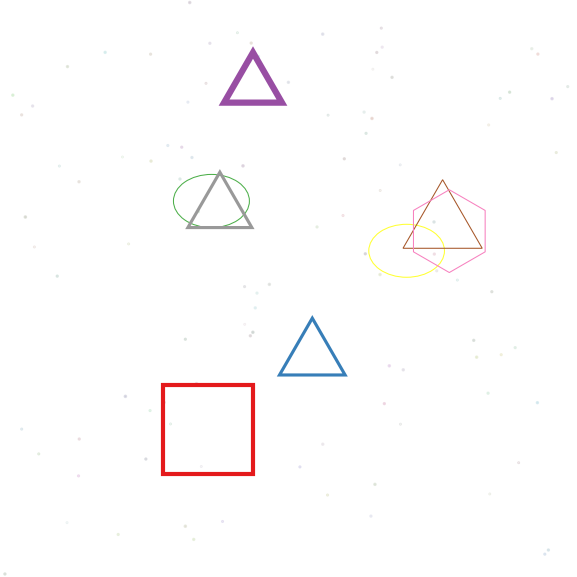[{"shape": "square", "thickness": 2, "radius": 0.39, "center": [0.36, 0.256]}, {"shape": "triangle", "thickness": 1.5, "radius": 0.33, "center": [0.541, 0.383]}, {"shape": "oval", "thickness": 0.5, "radius": 0.33, "center": [0.366, 0.651]}, {"shape": "triangle", "thickness": 3, "radius": 0.29, "center": [0.438, 0.85]}, {"shape": "oval", "thickness": 0.5, "radius": 0.33, "center": [0.704, 0.565]}, {"shape": "triangle", "thickness": 0.5, "radius": 0.4, "center": [0.766, 0.609]}, {"shape": "hexagon", "thickness": 0.5, "radius": 0.36, "center": [0.778, 0.599]}, {"shape": "triangle", "thickness": 1.5, "radius": 0.32, "center": [0.381, 0.637]}]